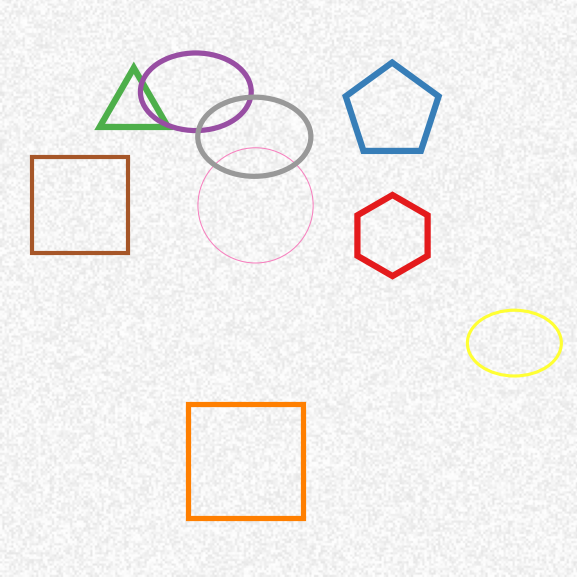[{"shape": "hexagon", "thickness": 3, "radius": 0.35, "center": [0.68, 0.591]}, {"shape": "pentagon", "thickness": 3, "radius": 0.42, "center": [0.679, 0.806]}, {"shape": "triangle", "thickness": 3, "radius": 0.34, "center": [0.232, 0.813]}, {"shape": "oval", "thickness": 2.5, "radius": 0.48, "center": [0.339, 0.84]}, {"shape": "square", "thickness": 2.5, "radius": 0.5, "center": [0.425, 0.201]}, {"shape": "oval", "thickness": 1.5, "radius": 0.41, "center": [0.891, 0.405]}, {"shape": "square", "thickness": 2, "radius": 0.41, "center": [0.139, 0.644]}, {"shape": "circle", "thickness": 0.5, "radius": 0.5, "center": [0.442, 0.644]}, {"shape": "oval", "thickness": 2.5, "radius": 0.49, "center": [0.44, 0.762]}]